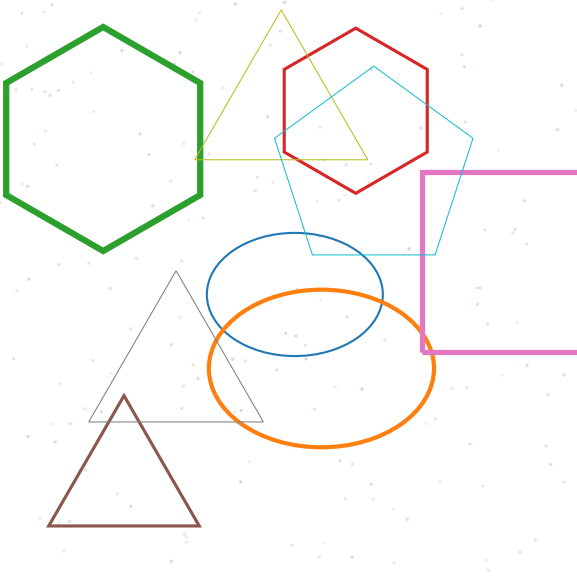[{"shape": "oval", "thickness": 1, "radius": 0.76, "center": [0.511, 0.489]}, {"shape": "oval", "thickness": 2, "radius": 0.97, "center": [0.557, 0.361]}, {"shape": "hexagon", "thickness": 3, "radius": 0.97, "center": [0.179, 0.758]}, {"shape": "hexagon", "thickness": 1.5, "radius": 0.72, "center": [0.616, 0.807]}, {"shape": "triangle", "thickness": 1.5, "radius": 0.75, "center": [0.215, 0.164]}, {"shape": "square", "thickness": 2.5, "radius": 0.78, "center": [0.887, 0.545]}, {"shape": "triangle", "thickness": 0.5, "radius": 0.87, "center": [0.305, 0.356]}, {"shape": "triangle", "thickness": 0.5, "radius": 0.87, "center": [0.487, 0.809]}, {"shape": "pentagon", "thickness": 0.5, "radius": 0.9, "center": [0.647, 0.704]}]